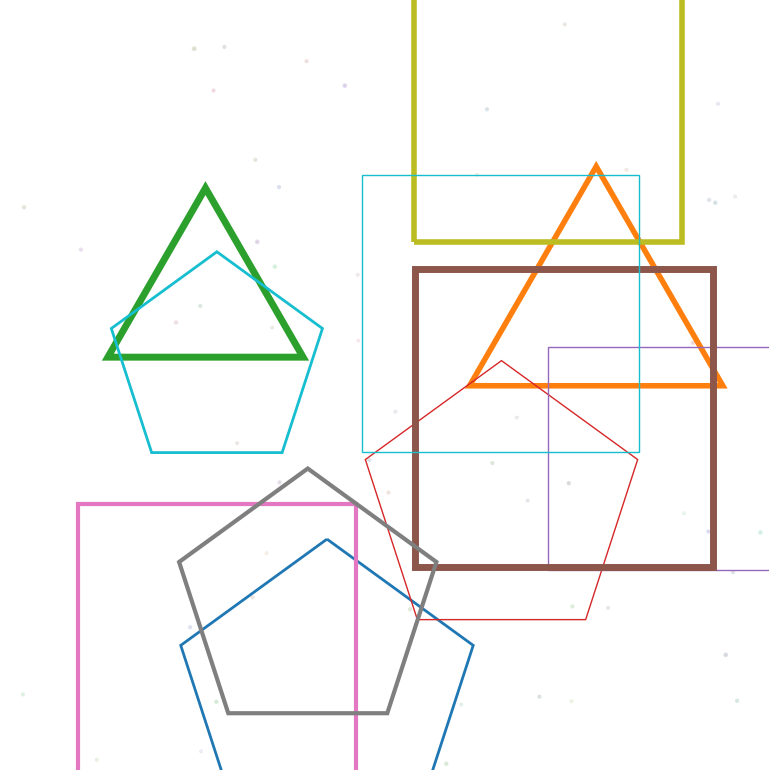[{"shape": "pentagon", "thickness": 1, "radius": 1.0, "center": [0.425, 0.1]}, {"shape": "triangle", "thickness": 2, "radius": 0.95, "center": [0.774, 0.594]}, {"shape": "triangle", "thickness": 2.5, "radius": 0.73, "center": [0.267, 0.609]}, {"shape": "pentagon", "thickness": 0.5, "radius": 0.93, "center": [0.651, 0.346]}, {"shape": "square", "thickness": 0.5, "radius": 0.72, "center": [0.856, 0.405]}, {"shape": "square", "thickness": 2.5, "radius": 0.97, "center": [0.733, 0.457]}, {"shape": "square", "thickness": 1.5, "radius": 0.9, "center": [0.281, 0.165]}, {"shape": "pentagon", "thickness": 1.5, "radius": 0.88, "center": [0.4, 0.216]}, {"shape": "square", "thickness": 2, "radius": 0.87, "center": [0.711, 0.86]}, {"shape": "pentagon", "thickness": 1, "radius": 0.72, "center": [0.282, 0.529]}, {"shape": "square", "thickness": 0.5, "radius": 0.9, "center": [0.65, 0.593]}]